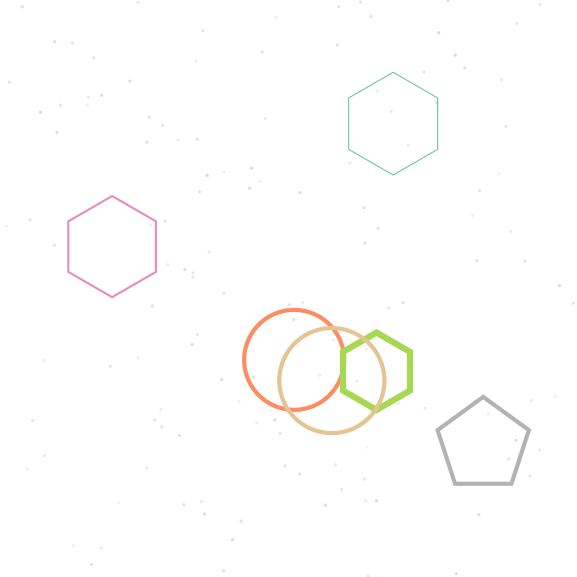[{"shape": "hexagon", "thickness": 0.5, "radius": 0.44, "center": [0.681, 0.785]}, {"shape": "circle", "thickness": 2, "radius": 0.43, "center": [0.509, 0.376]}, {"shape": "hexagon", "thickness": 1, "radius": 0.44, "center": [0.194, 0.572]}, {"shape": "hexagon", "thickness": 3, "radius": 0.33, "center": [0.652, 0.356]}, {"shape": "circle", "thickness": 2, "radius": 0.46, "center": [0.575, 0.34]}, {"shape": "pentagon", "thickness": 2, "radius": 0.42, "center": [0.837, 0.229]}]